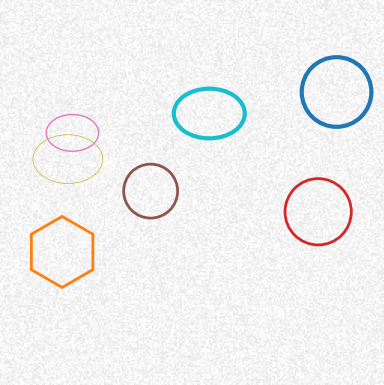[{"shape": "circle", "thickness": 3, "radius": 0.45, "center": [0.874, 0.761]}, {"shape": "hexagon", "thickness": 2, "radius": 0.46, "center": [0.161, 0.346]}, {"shape": "circle", "thickness": 2, "radius": 0.43, "center": [0.826, 0.45]}, {"shape": "circle", "thickness": 2, "radius": 0.35, "center": [0.391, 0.504]}, {"shape": "oval", "thickness": 1, "radius": 0.34, "center": [0.188, 0.655]}, {"shape": "oval", "thickness": 0.5, "radius": 0.45, "center": [0.176, 0.587]}, {"shape": "oval", "thickness": 3, "radius": 0.46, "center": [0.544, 0.705]}]